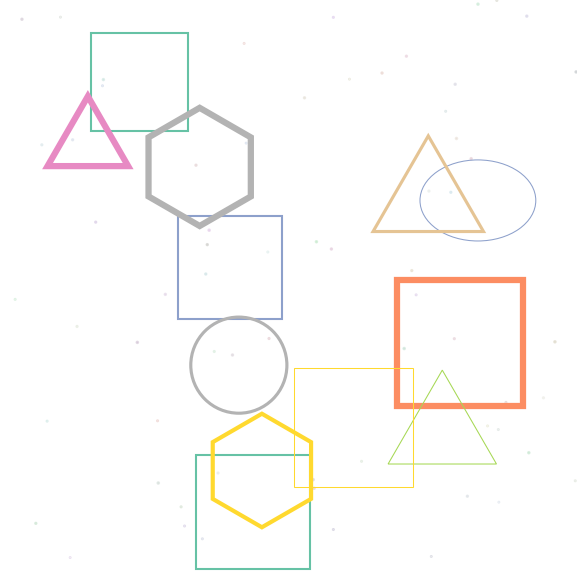[{"shape": "square", "thickness": 1, "radius": 0.42, "center": [0.241, 0.857]}, {"shape": "square", "thickness": 1, "radius": 0.49, "center": [0.439, 0.113]}, {"shape": "square", "thickness": 3, "radius": 0.54, "center": [0.796, 0.405]}, {"shape": "oval", "thickness": 0.5, "radius": 0.5, "center": [0.828, 0.652]}, {"shape": "square", "thickness": 1, "radius": 0.45, "center": [0.398, 0.536]}, {"shape": "triangle", "thickness": 3, "radius": 0.4, "center": [0.152, 0.752]}, {"shape": "triangle", "thickness": 0.5, "radius": 0.54, "center": [0.766, 0.25]}, {"shape": "square", "thickness": 0.5, "radius": 0.52, "center": [0.612, 0.259]}, {"shape": "hexagon", "thickness": 2, "radius": 0.49, "center": [0.454, 0.184]}, {"shape": "triangle", "thickness": 1.5, "radius": 0.55, "center": [0.742, 0.653]}, {"shape": "hexagon", "thickness": 3, "radius": 0.51, "center": [0.346, 0.71]}, {"shape": "circle", "thickness": 1.5, "radius": 0.42, "center": [0.414, 0.367]}]